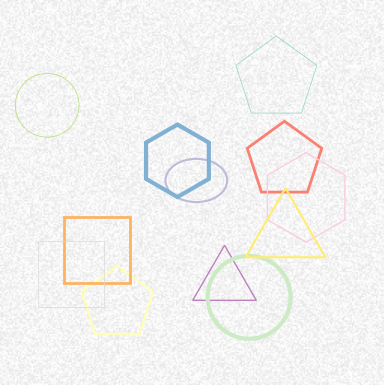[{"shape": "pentagon", "thickness": 0.5, "radius": 0.55, "center": [0.718, 0.796]}, {"shape": "pentagon", "thickness": 1.5, "radius": 0.49, "center": [0.305, 0.212]}, {"shape": "oval", "thickness": 1.5, "radius": 0.4, "center": [0.51, 0.531]}, {"shape": "pentagon", "thickness": 2, "radius": 0.51, "center": [0.739, 0.583]}, {"shape": "hexagon", "thickness": 3, "radius": 0.47, "center": [0.461, 0.582]}, {"shape": "square", "thickness": 2, "radius": 0.43, "center": [0.253, 0.35]}, {"shape": "circle", "thickness": 0.5, "radius": 0.41, "center": [0.122, 0.727]}, {"shape": "hexagon", "thickness": 1, "radius": 0.58, "center": [0.795, 0.487]}, {"shape": "square", "thickness": 0.5, "radius": 0.43, "center": [0.185, 0.288]}, {"shape": "triangle", "thickness": 1, "radius": 0.48, "center": [0.583, 0.268]}, {"shape": "circle", "thickness": 3, "radius": 0.54, "center": [0.647, 0.228]}, {"shape": "triangle", "thickness": 1.5, "radius": 0.6, "center": [0.742, 0.392]}]